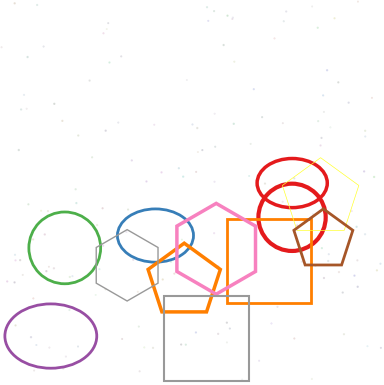[{"shape": "circle", "thickness": 3, "radius": 0.44, "center": [0.759, 0.436]}, {"shape": "oval", "thickness": 2.5, "radius": 0.46, "center": [0.759, 0.524]}, {"shape": "oval", "thickness": 2, "radius": 0.49, "center": [0.404, 0.388]}, {"shape": "circle", "thickness": 2, "radius": 0.47, "center": [0.168, 0.356]}, {"shape": "oval", "thickness": 2, "radius": 0.6, "center": [0.132, 0.127]}, {"shape": "square", "thickness": 2, "radius": 0.55, "center": [0.699, 0.322]}, {"shape": "pentagon", "thickness": 2.5, "radius": 0.49, "center": [0.478, 0.27]}, {"shape": "pentagon", "thickness": 0.5, "radius": 0.52, "center": [0.833, 0.486]}, {"shape": "pentagon", "thickness": 2, "radius": 0.4, "center": [0.84, 0.377]}, {"shape": "hexagon", "thickness": 2.5, "radius": 0.59, "center": [0.562, 0.354]}, {"shape": "hexagon", "thickness": 1, "radius": 0.46, "center": [0.33, 0.311]}, {"shape": "square", "thickness": 1.5, "radius": 0.55, "center": [0.537, 0.122]}]